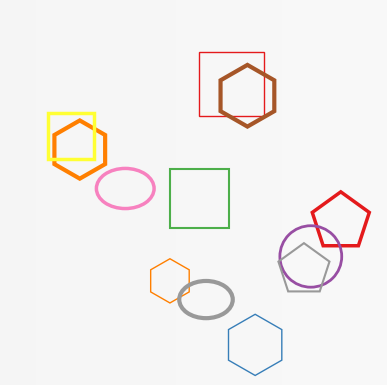[{"shape": "pentagon", "thickness": 2.5, "radius": 0.39, "center": [0.879, 0.424]}, {"shape": "square", "thickness": 1, "radius": 0.42, "center": [0.597, 0.783]}, {"shape": "hexagon", "thickness": 1, "radius": 0.4, "center": [0.658, 0.104]}, {"shape": "square", "thickness": 1.5, "radius": 0.38, "center": [0.515, 0.485]}, {"shape": "circle", "thickness": 2, "radius": 0.4, "center": [0.802, 0.334]}, {"shape": "hexagon", "thickness": 1, "radius": 0.29, "center": [0.439, 0.271]}, {"shape": "hexagon", "thickness": 3, "radius": 0.38, "center": [0.206, 0.612]}, {"shape": "square", "thickness": 2.5, "radius": 0.3, "center": [0.183, 0.646]}, {"shape": "hexagon", "thickness": 3, "radius": 0.4, "center": [0.639, 0.751]}, {"shape": "oval", "thickness": 2.5, "radius": 0.37, "center": [0.323, 0.51]}, {"shape": "oval", "thickness": 3, "radius": 0.35, "center": [0.532, 0.222]}, {"shape": "pentagon", "thickness": 1.5, "radius": 0.35, "center": [0.784, 0.299]}]